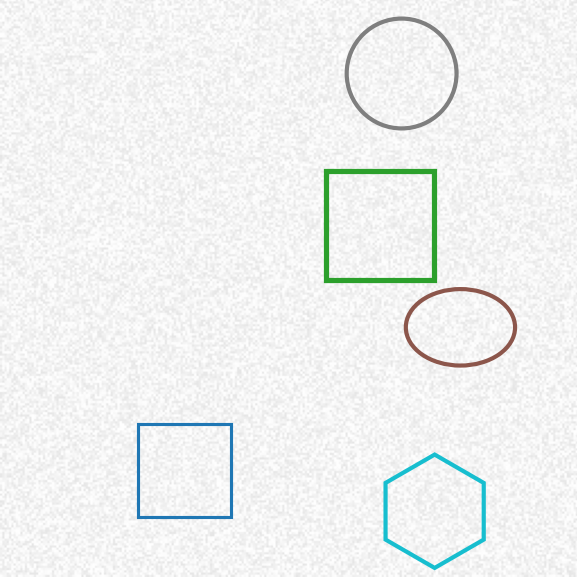[{"shape": "square", "thickness": 1.5, "radius": 0.4, "center": [0.32, 0.185]}, {"shape": "square", "thickness": 2.5, "radius": 0.47, "center": [0.658, 0.609]}, {"shape": "oval", "thickness": 2, "radius": 0.47, "center": [0.797, 0.432]}, {"shape": "circle", "thickness": 2, "radius": 0.48, "center": [0.695, 0.872]}, {"shape": "hexagon", "thickness": 2, "radius": 0.49, "center": [0.753, 0.114]}]